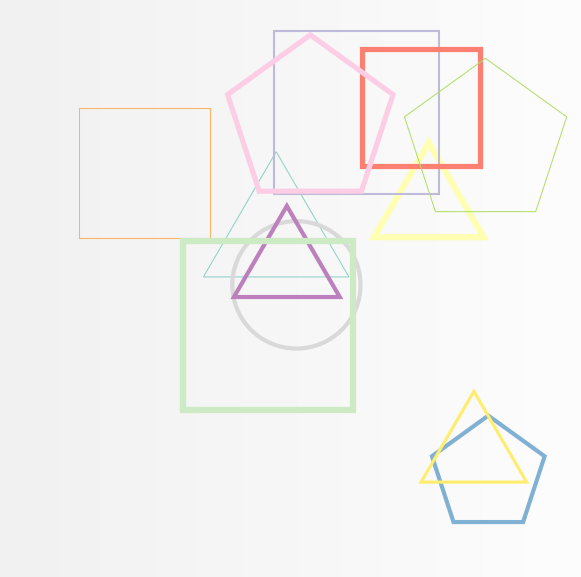[{"shape": "triangle", "thickness": 0.5, "radius": 0.72, "center": [0.475, 0.592]}, {"shape": "triangle", "thickness": 3, "radius": 0.54, "center": [0.738, 0.643]}, {"shape": "square", "thickness": 1, "radius": 0.71, "center": [0.614, 0.805]}, {"shape": "square", "thickness": 2.5, "radius": 0.51, "center": [0.725, 0.813]}, {"shape": "pentagon", "thickness": 2, "radius": 0.51, "center": [0.84, 0.178]}, {"shape": "square", "thickness": 0.5, "radius": 0.56, "center": [0.249, 0.7]}, {"shape": "pentagon", "thickness": 0.5, "radius": 0.73, "center": [0.835, 0.751]}, {"shape": "pentagon", "thickness": 2.5, "radius": 0.75, "center": [0.534, 0.789]}, {"shape": "circle", "thickness": 2, "radius": 0.55, "center": [0.51, 0.506]}, {"shape": "triangle", "thickness": 2, "radius": 0.53, "center": [0.493, 0.537]}, {"shape": "square", "thickness": 3, "radius": 0.73, "center": [0.461, 0.436]}, {"shape": "triangle", "thickness": 1.5, "radius": 0.52, "center": [0.815, 0.217]}]